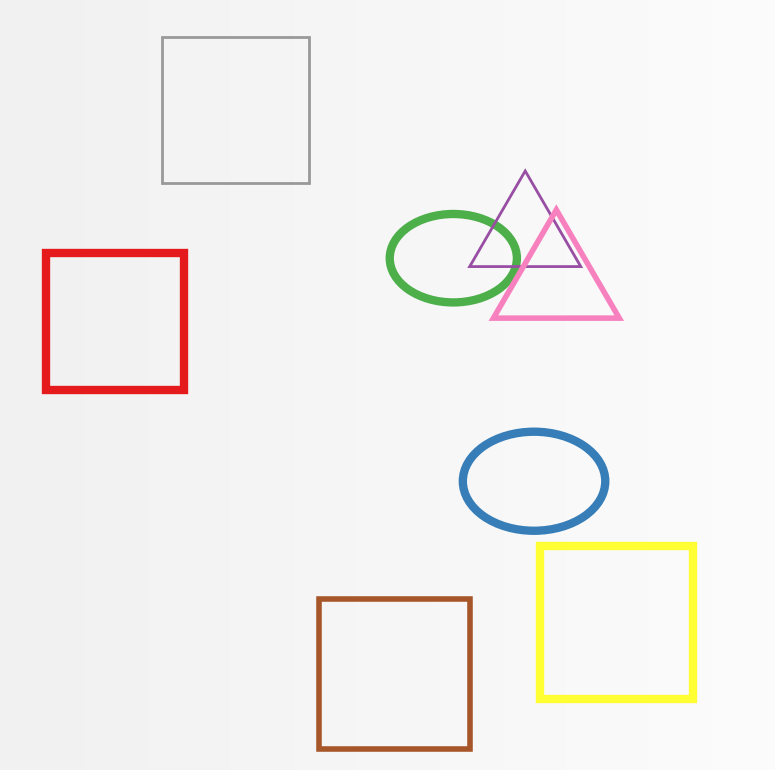[{"shape": "square", "thickness": 3, "radius": 0.44, "center": [0.149, 0.582]}, {"shape": "oval", "thickness": 3, "radius": 0.46, "center": [0.689, 0.375]}, {"shape": "oval", "thickness": 3, "radius": 0.41, "center": [0.585, 0.665]}, {"shape": "triangle", "thickness": 1, "radius": 0.41, "center": [0.678, 0.695]}, {"shape": "square", "thickness": 3, "radius": 0.5, "center": [0.796, 0.192]}, {"shape": "square", "thickness": 2, "radius": 0.49, "center": [0.509, 0.125]}, {"shape": "triangle", "thickness": 2, "radius": 0.47, "center": [0.718, 0.634]}, {"shape": "square", "thickness": 1, "radius": 0.47, "center": [0.304, 0.857]}]